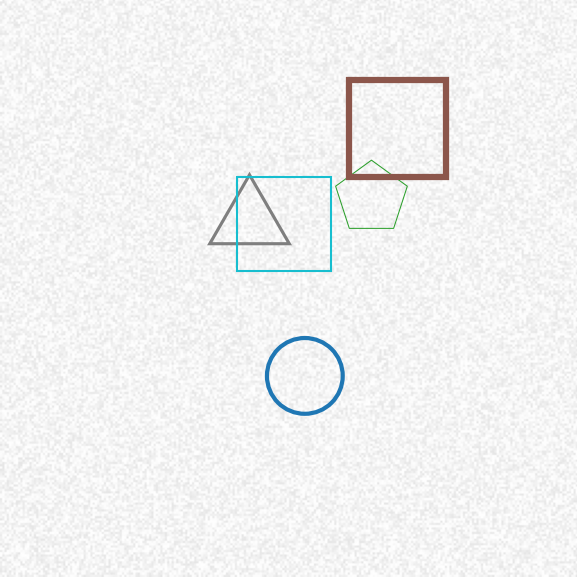[{"shape": "circle", "thickness": 2, "radius": 0.33, "center": [0.528, 0.348]}, {"shape": "pentagon", "thickness": 0.5, "radius": 0.33, "center": [0.643, 0.657]}, {"shape": "square", "thickness": 3, "radius": 0.42, "center": [0.689, 0.776]}, {"shape": "triangle", "thickness": 1.5, "radius": 0.4, "center": [0.432, 0.617]}, {"shape": "square", "thickness": 1, "radius": 0.41, "center": [0.492, 0.611]}]